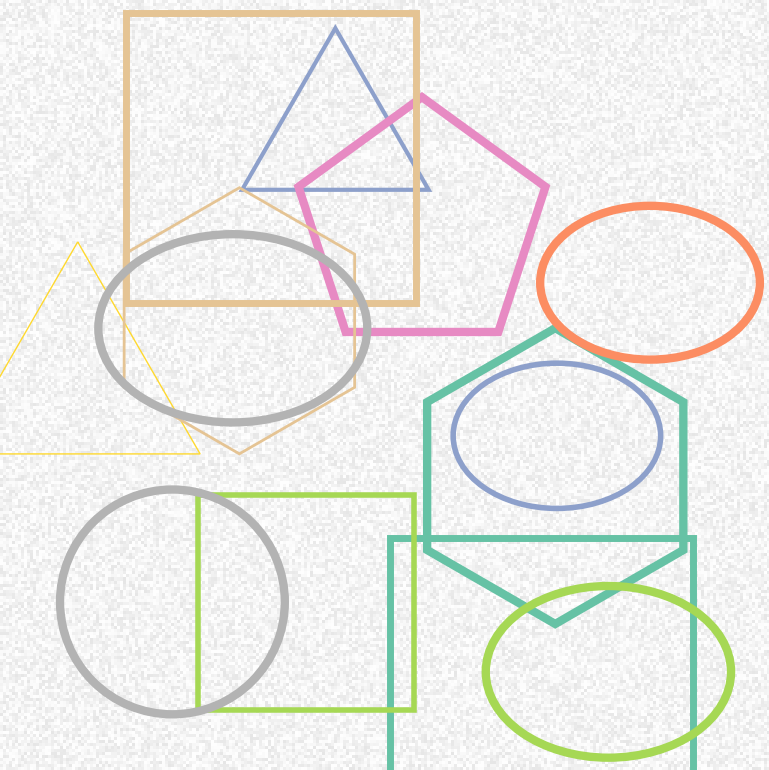[{"shape": "hexagon", "thickness": 3, "radius": 0.96, "center": [0.721, 0.382]}, {"shape": "square", "thickness": 2.5, "radius": 0.98, "center": [0.703, 0.104]}, {"shape": "oval", "thickness": 3, "radius": 0.71, "center": [0.844, 0.633]}, {"shape": "oval", "thickness": 2, "radius": 0.67, "center": [0.723, 0.434]}, {"shape": "triangle", "thickness": 1.5, "radius": 0.7, "center": [0.436, 0.823]}, {"shape": "pentagon", "thickness": 3, "radius": 0.84, "center": [0.548, 0.705]}, {"shape": "oval", "thickness": 3, "radius": 0.8, "center": [0.79, 0.127]}, {"shape": "square", "thickness": 2, "radius": 0.7, "center": [0.397, 0.218]}, {"shape": "triangle", "thickness": 0.5, "radius": 0.92, "center": [0.101, 0.502]}, {"shape": "hexagon", "thickness": 1, "radius": 0.86, "center": [0.311, 0.583]}, {"shape": "square", "thickness": 2.5, "radius": 0.94, "center": [0.351, 0.795]}, {"shape": "circle", "thickness": 3, "radius": 0.73, "center": [0.224, 0.218]}, {"shape": "oval", "thickness": 3, "radius": 0.87, "center": [0.302, 0.574]}]